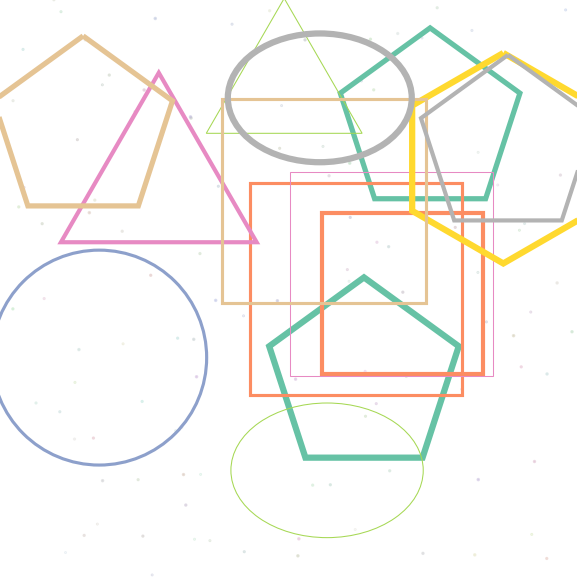[{"shape": "pentagon", "thickness": 2.5, "radius": 0.82, "center": [0.745, 0.787]}, {"shape": "pentagon", "thickness": 3, "radius": 0.86, "center": [0.63, 0.346]}, {"shape": "square", "thickness": 1.5, "radius": 0.92, "center": [0.616, 0.498]}, {"shape": "square", "thickness": 2, "radius": 0.7, "center": [0.697, 0.491]}, {"shape": "circle", "thickness": 1.5, "radius": 0.93, "center": [0.172, 0.38]}, {"shape": "triangle", "thickness": 2, "radius": 0.98, "center": [0.275, 0.677]}, {"shape": "square", "thickness": 0.5, "radius": 0.88, "center": [0.678, 0.525]}, {"shape": "triangle", "thickness": 0.5, "radius": 0.78, "center": [0.492, 0.846]}, {"shape": "oval", "thickness": 0.5, "radius": 0.83, "center": [0.566, 0.185]}, {"shape": "hexagon", "thickness": 3, "radius": 0.91, "center": [0.872, 0.725]}, {"shape": "square", "thickness": 1.5, "radius": 0.88, "center": [0.561, 0.65]}, {"shape": "pentagon", "thickness": 2.5, "radius": 0.81, "center": [0.144, 0.774]}, {"shape": "pentagon", "thickness": 2, "radius": 0.79, "center": [0.88, 0.746]}, {"shape": "oval", "thickness": 3, "radius": 0.8, "center": [0.554, 0.83]}]